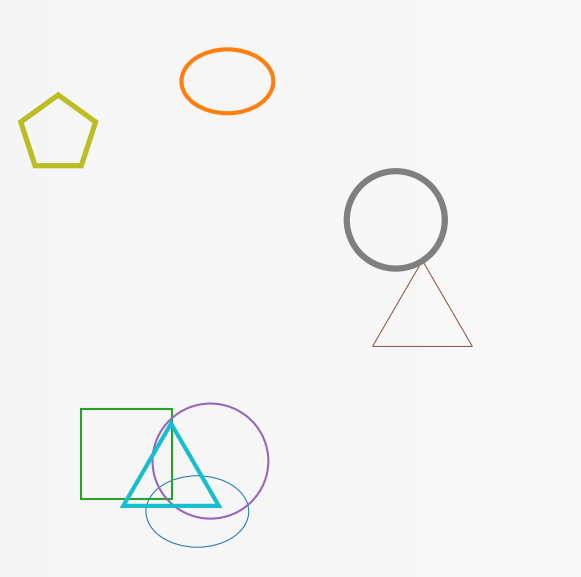[{"shape": "oval", "thickness": 0.5, "radius": 0.44, "center": [0.339, 0.113]}, {"shape": "oval", "thickness": 2, "radius": 0.4, "center": [0.391, 0.858]}, {"shape": "square", "thickness": 1, "radius": 0.39, "center": [0.218, 0.214]}, {"shape": "circle", "thickness": 1, "radius": 0.5, "center": [0.362, 0.201]}, {"shape": "triangle", "thickness": 0.5, "radius": 0.5, "center": [0.727, 0.449]}, {"shape": "circle", "thickness": 3, "radius": 0.42, "center": [0.681, 0.618]}, {"shape": "pentagon", "thickness": 2.5, "radius": 0.34, "center": [0.1, 0.767]}, {"shape": "triangle", "thickness": 2, "radius": 0.48, "center": [0.294, 0.171]}]